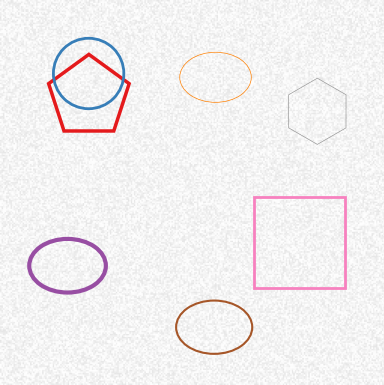[{"shape": "pentagon", "thickness": 2.5, "radius": 0.55, "center": [0.231, 0.749]}, {"shape": "circle", "thickness": 2, "radius": 0.46, "center": [0.23, 0.809]}, {"shape": "oval", "thickness": 3, "radius": 0.5, "center": [0.175, 0.31]}, {"shape": "oval", "thickness": 0.5, "radius": 0.46, "center": [0.56, 0.799]}, {"shape": "oval", "thickness": 1.5, "radius": 0.49, "center": [0.556, 0.15]}, {"shape": "square", "thickness": 2, "radius": 0.59, "center": [0.777, 0.37]}, {"shape": "hexagon", "thickness": 0.5, "radius": 0.43, "center": [0.824, 0.711]}]